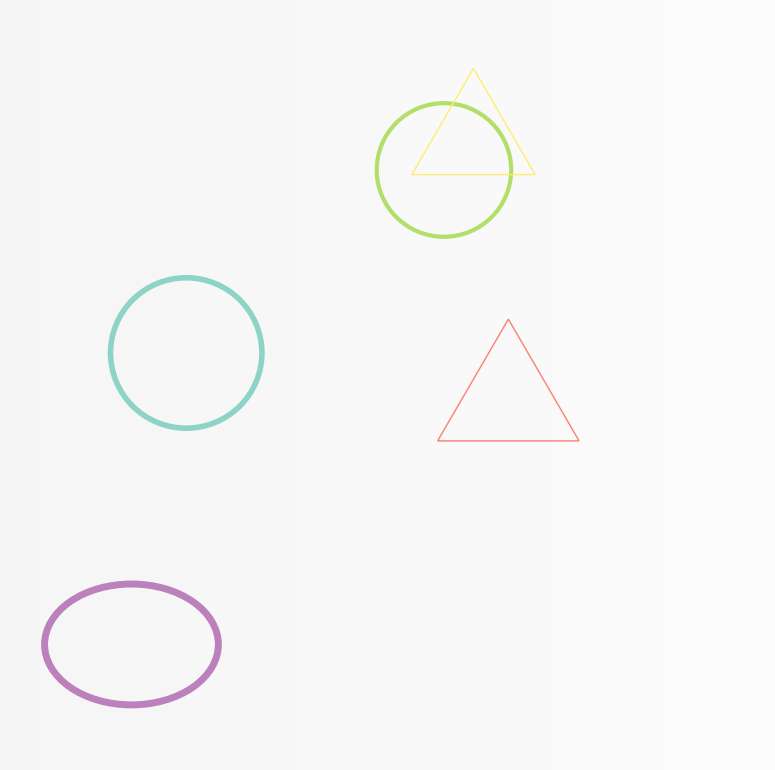[{"shape": "circle", "thickness": 2, "radius": 0.49, "center": [0.24, 0.542]}, {"shape": "triangle", "thickness": 0.5, "radius": 0.53, "center": [0.656, 0.48]}, {"shape": "circle", "thickness": 1.5, "radius": 0.43, "center": [0.573, 0.779]}, {"shape": "oval", "thickness": 2.5, "radius": 0.56, "center": [0.17, 0.163]}, {"shape": "triangle", "thickness": 0.5, "radius": 0.46, "center": [0.611, 0.819]}]